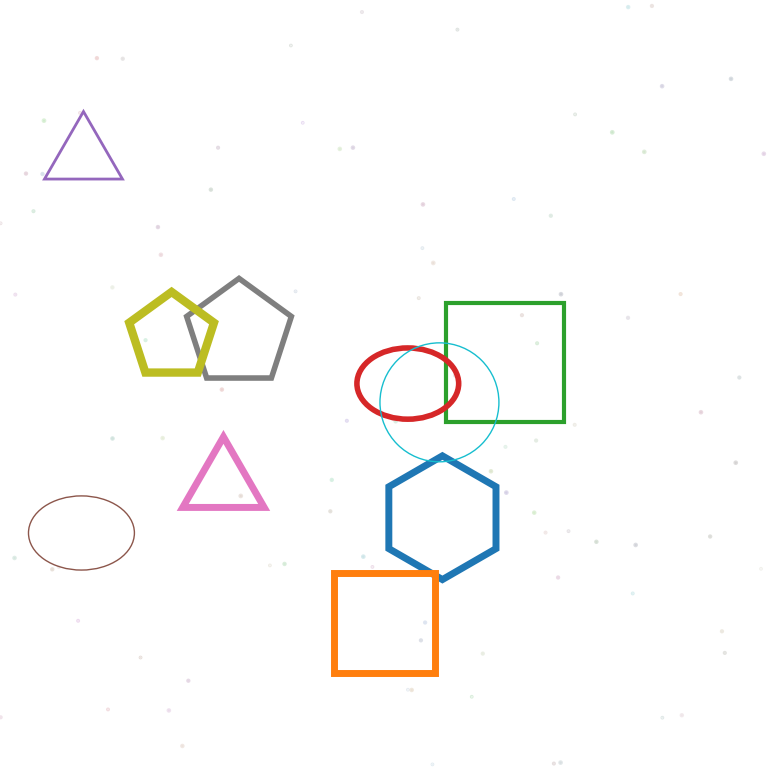[{"shape": "hexagon", "thickness": 2.5, "radius": 0.4, "center": [0.575, 0.328]}, {"shape": "square", "thickness": 2.5, "radius": 0.33, "center": [0.499, 0.191]}, {"shape": "square", "thickness": 1.5, "radius": 0.38, "center": [0.656, 0.529]}, {"shape": "oval", "thickness": 2, "radius": 0.33, "center": [0.53, 0.502]}, {"shape": "triangle", "thickness": 1, "radius": 0.29, "center": [0.108, 0.797]}, {"shape": "oval", "thickness": 0.5, "radius": 0.34, "center": [0.106, 0.308]}, {"shape": "triangle", "thickness": 2.5, "radius": 0.31, "center": [0.29, 0.372]}, {"shape": "pentagon", "thickness": 2, "radius": 0.36, "center": [0.31, 0.567]}, {"shape": "pentagon", "thickness": 3, "radius": 0.29, "center": [0.223, 0.563]}, {"shape": "circle", "thickness": 0.5, "radius": 0.39, "center": [0.571, 0.477]}]